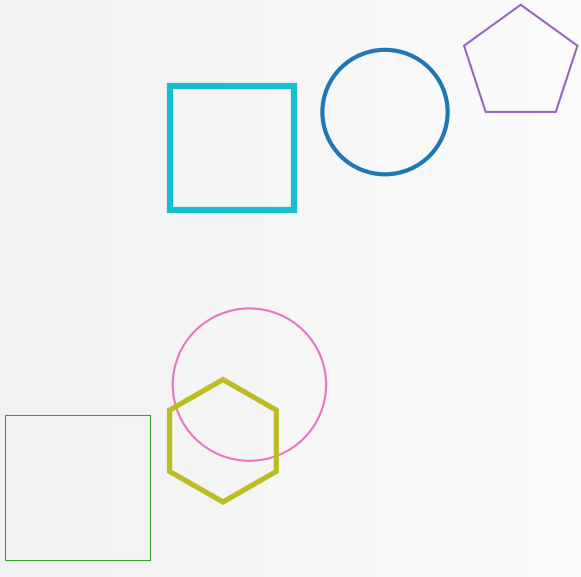[{"shape": "circle", "thickness": 2, "radius": 0.54, "center": [0.662, 0.805]}, {"shape": "square", "thickness": 0.5, "radius": 0.63, "center": [0.133, 0.156]}, {"shape": "pentagon", "thickness": 1, "radius": 0.51, "center": [0.896, 0.888]}, {"shape": "circle", "thickness": 1, "radius": 0.66, "center": [0.429, 0.333]}, {"shape": "hexagon", "thickness": 2.5, "radius": 0.53, "center": [0.384, 0.236]}, {"shape": "square", "thickness": 3, "radius": 0.53, "center": [0.399, 0.743]}]